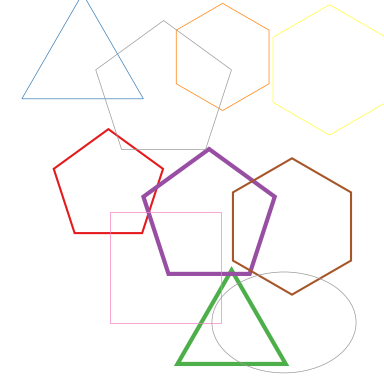[{"shape": "pentagon", "thickness": 1.5, "radius": 0.75, "center": [0.282, 0.515]}, {"shape": "triangle", "thickness": 0.5, "radius": 0.91, "center": [0.215, 0.834]}, {"shape": "triangle", "thickness": 3, "radius": 0.81, "center": [0.602, 0.136]}, {"shape": "pentagon", "thickness": 3, "radius": 0.9, "center": [0.543, 0.434]}, {"shape": "hexagon", "thickness": 0.5, "radius": 0.7, "center": [0.578, 0.852]}, {"shape": "hexagon", "thickness": 0.5, "radius": 0.85, "center": [0.856, 0.818]}, {"shape": "hexagon", "thickness": 1.5, "radius": 0.89, "center": [0.758, 0.412]}, {"shape": "square", "thickness": 0.5, "radius": 0.72, "center": [0.43, 0.304]}, {"shape": "oval", "thickness": 0.5, "radius": 0.94, "center": [0.738, 0.163]}, {"shape": "pentagon", "thickness": 0.5, "radius": 0.93, "center": [0.425, 0.761]}]